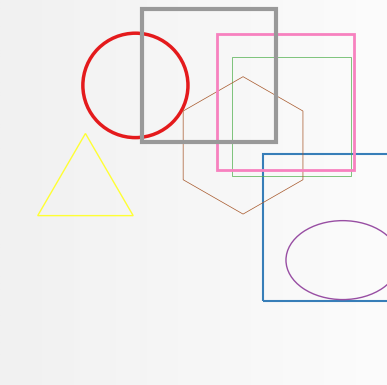[{"shape": "circle", "thickness": 2.5, "radius": 0.68, "center": [0.349, 0.778]}, {"shape": "square", "thickness": 1.5, "radius": 0.95, "center": [0.869, 0.409]}, {"shape": "square", "thickness": 0.5, "radius": 0.77, "center": [0.752, 0.696]}, {"shape": "oval", "thickness": 1, "radius": 0.73, "center": [0.884, 0.324]}, {"shape": "triangle", "thickness": 1, "radius": 0.71, "center": [0.22, 0.511]}, {"shape": "hexagon", "thickness": 0.5, "radius": 0.89, "center": [0.627, 0.622]}, {"shape": "square", "thickness": 2, "radius": 0.88, "center": [0.737, 0.735]}, {"shape": "square", "thickness": 3, "radius": 0.87, "center": [0.539, 0.804]}]